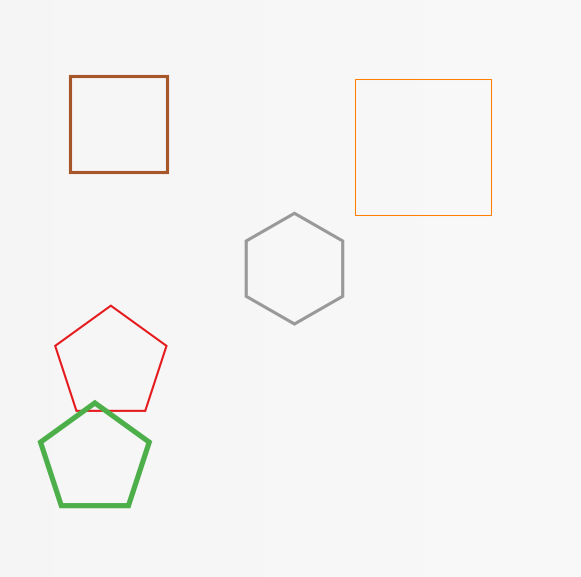[{"shape": "pentagon", "thickness": 1, "radius": 0.5, "center": [0.191, 0.369]}, {"shape": "pentagon", "thickness": 2.5, "radius": 0.49, "center": [0.163, 0.203]}, {"shape": "square", "thickness": 0.5, "radius": 0.59, "center": [0.728, 0.745]}, {"shape": "square", "thickness": 1.5, "radius": 0.42, "center": [0.203, 0.784]}, {"shape": "hexagon", "thickness": 1.5, "radius": 0.48, "center": [0.507, 0.534]}]